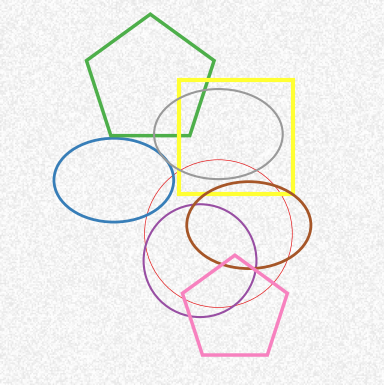[{"shape": "circle", "thickness": 0.5, "radius": 0.96, "center": [0.567, 0.393]}, {"shape": "oval", "thickness": 2, "radius": 0.78, "center": [0.296, 0.532]}, {"shape": "pentagon", "thickness": 2.5, "radius": 0.87, "center": [0.39, 0.789]}, {"shape": "circle", "thickness": 1.5, "radius": 0.73, "center": [0.52, 0.323]}, {"shape": "square", "thickness": 3, "radius": 0.74, "center": [0.613, 0.644]}, {"shape": "oval", "thickness": 2, "radius": 0.81, "center": [0.646, 0.415]}, {"shape": "pentagon", "thickness": 2.5, "radius": 0.72, "center": [0.61, 0.194]}, {"shape": "oval", "thickness": 1.5, "radius": 0.84, "center": [0.567, 0.652]}]